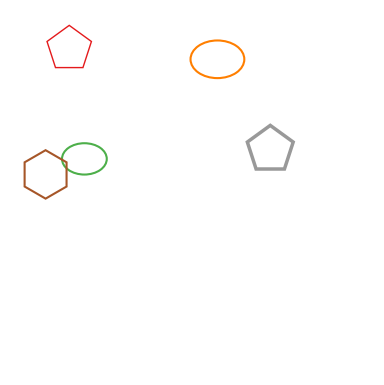[{"shape": "pentagon", "thickness": 1, "radius": 0.3, "center": [0.18, 0.873]}, {"shape": "oval", "thickness": 1.5, "radius": 0.29, "center": [0.219, 0.587]}, {"shape": "oval", "thickness": 1.5, "radius": 0.35, "center": [0.565, 0.846]}, {"shape": "hexagon", "thickness": 1.5, "radius": 0.31, "center": [0.118, 0.547]}, {"shape": "pentagon", "thickness": 2.5, "radius": 0.31, "center": [0.702, 0.612]}]